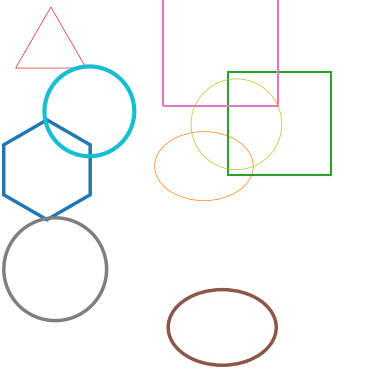[{"shape": "hexagon", "thickness": 2.5, "radius": 0.65, "center": [0.122, 0.559]}, {"shape": "oval", "thickness": 0.5, "radius": 0.64, "center": [0.53, 0.568]}, {"shape": "square", "thickness": 1.5, "radius": 0.67, "center": [0.725, 0.679]}, {"shape": "triangle", "thickness": 0.5, "radius": 0.53, "center": [0.132, 0.876]}, {"shape": "oval", "thickness": 2.5, "radius": 0.7, "center": [0.577, 0.15]}, {"shape": "square", "thickness": 1.5, "radius": 0.75, "center": [0.573, 0.874]}, {"shape": "circle", "thickness": 2.5, "radius": 0.67, "center": [0.143, 0.301]}, {"shape": "circle", "thickness": 0.5, "radius": 0.59, "center": [0.614, 0.677]}, {"shape": "circle", "thickness": 3, "radius": 0.58, "center": [0.232, 0.711]}]